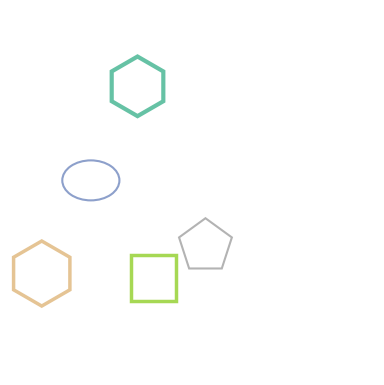[{"shape": "hexagon", "thickness": 3, "radius": 0.39, "center": [0.357, 0.776]}, {"shape": "oval", "thickness": 1.5, "radius": 0.37, "center": [0.236, 0.531]}, {"shape": "square", "thickness": 2.5, "radius": 0.29, "center": [0.398, 0.278]}, {"shape": "hexagon", "thickness": 2.5, "radius": 0.42, "center": [0.108, 0.29]}, {"shape": "pentagon", "thickness": 1.5, "radius": 0.36, "center": [0.534, 0.361]}]